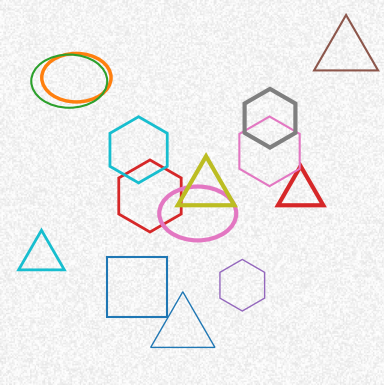[{"shape": "square", "thickness": 1.5, "radius": 0.39, "center": [0.355, 0.254]}, {"shape": "triangle", "thickness": 1, "radius": 0.48, "center": [0.475, 0.146]}, {"shape": "oval", "thickness": 2.5, "radius": 0.45, "center": [0.198, 0.798]}, {"shape": "oval", "thickness": 1.5, "radius": 0.49, "center": [0.18, 0.789]}, {"shape": "hexagon", "thickness": 2, "radius": 0.47, "center": [0.39, 0.491]}, {"shape": "triangle", "thickness": 3, "radius": 0.34, "center": [0.781, 0.501]}, {"shape": "hexagon", "thickness": 1, "radius": 0.33, "center": [0.629, 0.259]}, {"shape": "triangle", "thickness": 1.5, "radius": 0.48, "center": [0.899, 0.865]}, {"shape": "hexagon", "thickness": 1.5, "radius": 0.45, "center": [0.7, 0.607]}, {"shape": "oval", "thickness": 3, "radius": 0.5, "center": [0.514, 0.446]}, {"shape": "hexagon", "thickness": 3, "radius": 0.38, "center": [0.701, 0.693]}, {"shape": "triangle", "thickness": 3, "radius": 0.42, "center": [0.535, 0.509]}, {"shape": "triangle", "thickness": 2, "radius": 0.34, "center": [0.108, 0.333]}, {"shape": "hexagon", "thickness": 2, "radius": 0.43, "center": [0.36, 0.611]}]